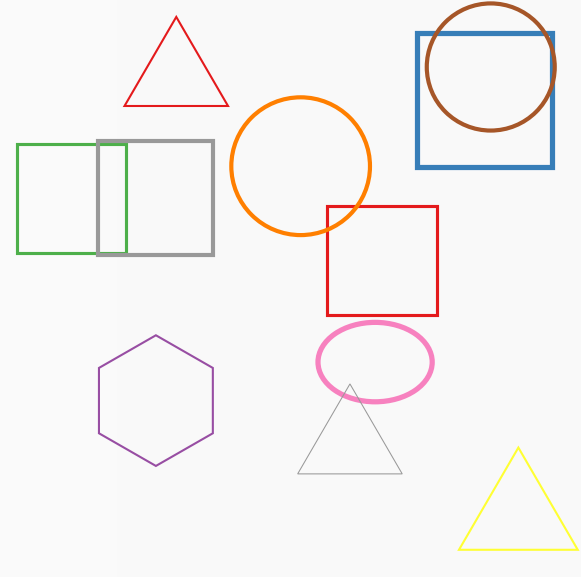[{"shape": "square", "thickness": 1.5, "radius": 0.47, "center": [0.657, 0.548]}, {"shape": "triangle", "thickness": 1, "radius": 0.51, "center": [0.303, 0.867]}, {"shape": "square", "thickness": 2.5, "radius": 0.58, "center": [0.834, 0.826]}, {"shape": "square", "thickness": 1.5, "radius": 0.47, "center": [0.123, 0.656]}, {"shape": "hexagon", "thickness": 1, "radius": 0.57, "center": [0.268, 0.305]}, {"shape": "circle", "thickness": 2, "radius": 0.6, "center": [0.517, 0.711]}, {"shape": "triangle", "thickness": 1, "radius": 0.59, "center": [0.892, 0.106]}, {"shape": "circle", "thickness": 2, "radius": 0.55, "center": [0.844, 0.883]}, {"shape": "oval", "thickness": 2.5, "radius": 0.49, "center": [0.645, 0.372]}, {"shape": "triangle", "thickness": 0.5, "radius": 0.52, "center": [0.602, 0.23]}, {"shape": "square", "thickness": 2, "radius": 0.5, "center": [0.267, 0.657]}]